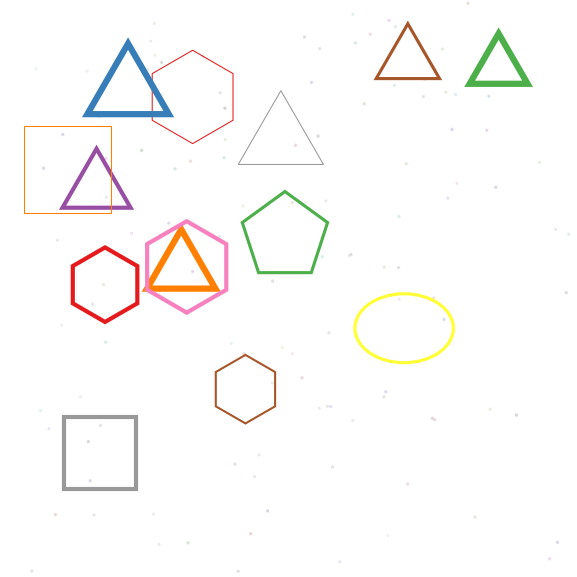[{"shape": "hexagon", "thickness": 0.5, "radius": 0.4, "center": [0.334, 0.831]}, {"shape": "hexagon", "thickness": 2, "radius": 0.32, "center": [0.182, 0.506]}, {"shape": "triangle", "thickness": 3, "radius": 0.41, "center": [0.222, 0.842]}, {"shape": "triangle", "thickness": 3, "radius": 0.29, "center": [0.863, 0.883]}, {"shape": "pentagon", "thickness": 1.5, "radius": 0.39, "center": [0.493, 0.59]}, {"shape": "triangle", "thickness": 2, "radius": 0.34, "center": [0.167, 0.673]}, {"shape": "triangle", "thickness": 3, "radius": 0.34, "center": [0.314, 0.534]}, {"shape": "square", "thickness": 0.5, "radius": 0.38, "center": [0.117, 0.706]}, {"shape": "oval", "thickness": 1.5, "radius": 0.43, "center": [0.7, 0.431]}, {"shape": "triangle", "thickness": 1.5, "radius": 0.32, "center": [0.706, 0.895]}, {"shape": "hexagon", "thickness": 1, "radius": 0.3, "center": [0.425, 0.325]}, {"shape": "hexagon", "thickness": 2, "radius": 0.4, "center": [0.323, 0.537]}, {"shape": "triangle", "thickness": 0.5, "radius": 0.43, "center": [0.486, 0.757]}, {"shape": "square", "thickness": 2, "radius": 0.31, "center": [0.173, 0.215]}]